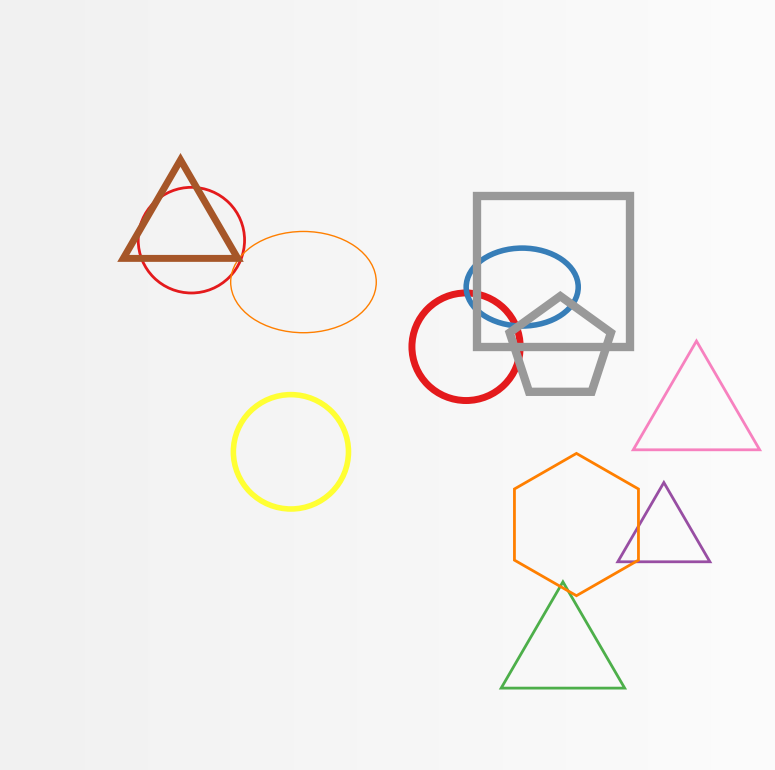[{"shape": "circle", "thickness": 1, "radius": 0.34, "center": [0.247, 0.688]}, {"shape": "circle", "thickness": 2.5, "radius": 0.35, "center": [0.601, 0.55]}, {"shape": "oval", "thickness": 2, "radius": 0.36, "center": [0.674, 0.627]}, {"shape": "triangle", "thickness": 1, "radius": 0.46, "center": [0.726, 0.152]}, {"shape": "triangle", "thickness": 1, "radius": 0.34, "center": [0.857, 0.305]}, {"shape": "oval", "thickness": 0.5, "radius": 0.47, "center": [0.392, 0.634]}, {"shape": "hexagon", "thickness": 1, "radius": 0.46, "center": [0.744, 0.319]}, {"shape": "circle", "thickness": 2, "radius": 0.37, "center": [0.375, 0.413]}, {"shape": "triangle", "thickness": 2.5, "radius": 0.43, "center": [0.233, 0.707]}, {"shape": "triangle", "thickness": 1, "radius": 0.47, "center": [0.899, 0.463]}, {"shape": "pentagon", "thickness": 3, "radius": 0.34, "center": [0.723, 0.547]}, {"shape": "square", "thickness": 3, "radius": 0.49, "center": [0.714, 0.647]}]